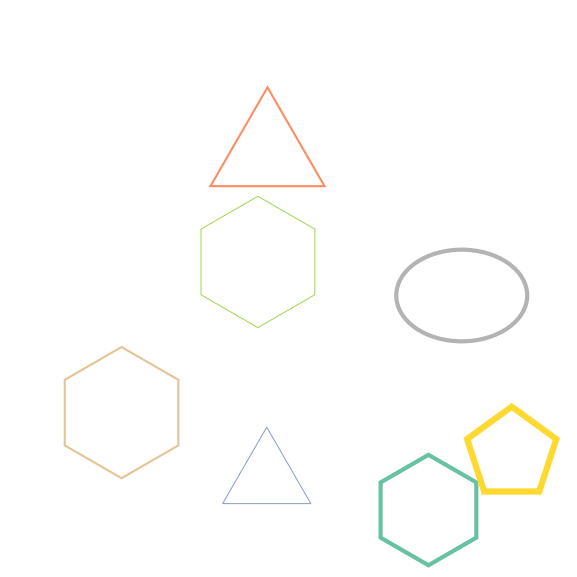[{"shape": "hexagon", "thickness": 2, "radius": 0.48, "center": [0.742, 0.116]}, {"shape": "triangle", "thickness": 1, "radius": 0.57, "center": [0.463, 0.734]}, {"shape": "triangle", "thickness": 0.5, "radius": 0.44, "center": [0.462, 0.171]}, {"shape": "hexagon", "thickness": 0.5, "radius": 0.57, "center": [0.447, 0.546]}, {"shape": "pentagon", "thickness": 3, "radius": 0.41, "center": [0.886, 0.214]}, {"shape": "hexagon", "thickness": 1, "radius": 0.57, "center": [0.21, 0.285]}, {"shape": "oval", "thickness": 2, "radius": 0.57, "center": [0.8, 0.487]}]